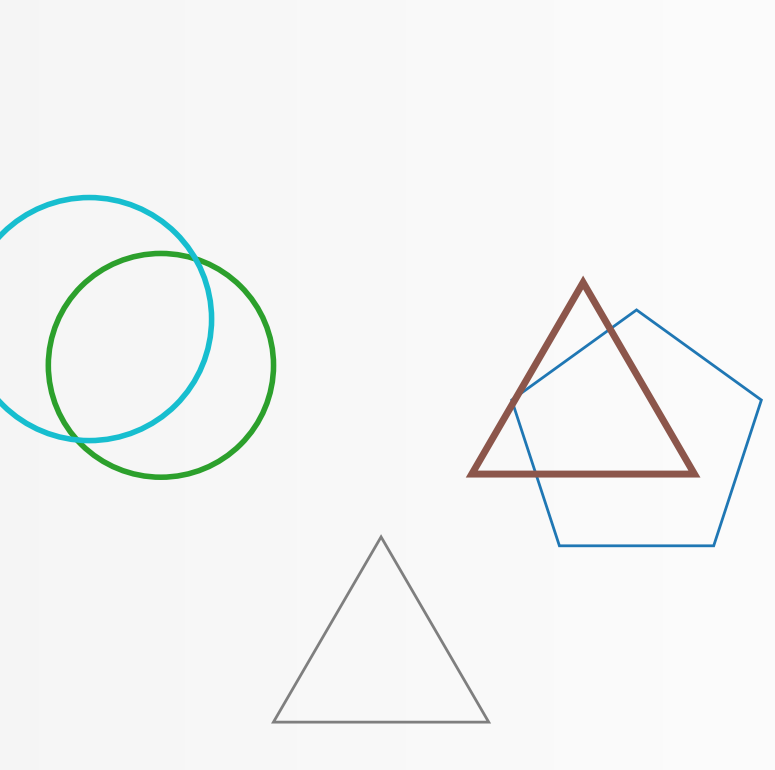[{"shape": "pentagon", "thickness": 1, "radius": 0.85, "center": [0.821, 0.428]}, {"shape": "circle", "thickness": 2, "radius": 0.73, "center": [0.208, 0.526]}, {"shape": "triangle", "thickness": 2.5, "radius": 0.83, "center": [0.752, 0.467]}, {"shape": "triangle", "thickness": 1, "radius": 0.8, "center": [0.492, 0.142]}, {"shape": "circle", "thickness": 2, "radius": 0.79, "center": [0.115, 0.586]}]